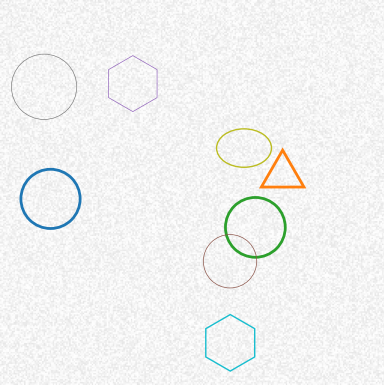[{"shape": "circle", "thickness": 2, "radius": 0.38, "center": [0.131, 0.483]}, {"shape": "triangle", "thickness": 2, "radius": 0.32, "center": [0.734, 0.546]}, {"shape": "circle", "thickness": 2, "radius": 0.39, "center": [0.663, 0.409]}, {"shape": "hexagon", "thickness": 0.5, "radius": 0.36, "center": [0.345, 0.783]}, {"shape": "circle", "thickness": 0.5, "radius": 0.35, "center": [0.598, 0.321]}, {"shape": "circle", "thickness": 0.5, "radius": 0.42, "center": [0.114, 0.775]}, {"shape": "oval", "thickness": 1, "radius": 0.36, "center": [0.634, 0.615]}, {"shape": "hexagon", "thickness": 1, "radius": 0.37, "center": [0.598, 0.11]}]